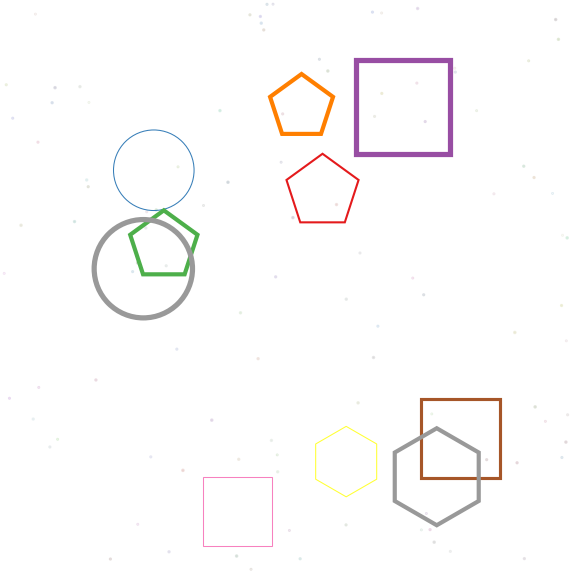[{"shape": "pentagon", "thickness": 1, "radius": 0.33, "center": [0.558, 0.667]}, {"shape": "circle", "thickness": 0.5, "radius": 0.35, "center": [0.266, 0.704]}, {"shape": "pentagon", "thickness": 2, "radius": 0.31, "center": [0.284, 0.574]}, {"shape": "square", "thickness": 2.5, "radius": 0.41, "center": [0.698, 0.814]}, {"shape": "pentagon", "thickness": 2, "radius": 0.29, "center": [0.522, 0.814]}, {"shape": "hexagon", "thickness": 0.5, "radius": 0.3, "center": [0.599, 0.2]}, {"shape": "square", "thickness": 1.5, "radius": 0.34, "center": [0.797, 0.239]}, {"shape": "square", "thickness": 0.5, "radius": 0.3, "center": [0.411, 0.113]}, {"shape": "hexagon", "thickness": 2, "radius": 0.42, "center": [0.756, 0.174]}, {"shape": "circle", "thickness": 2.5, "radius": 0.43, "center": [0.248, 0.534]}]